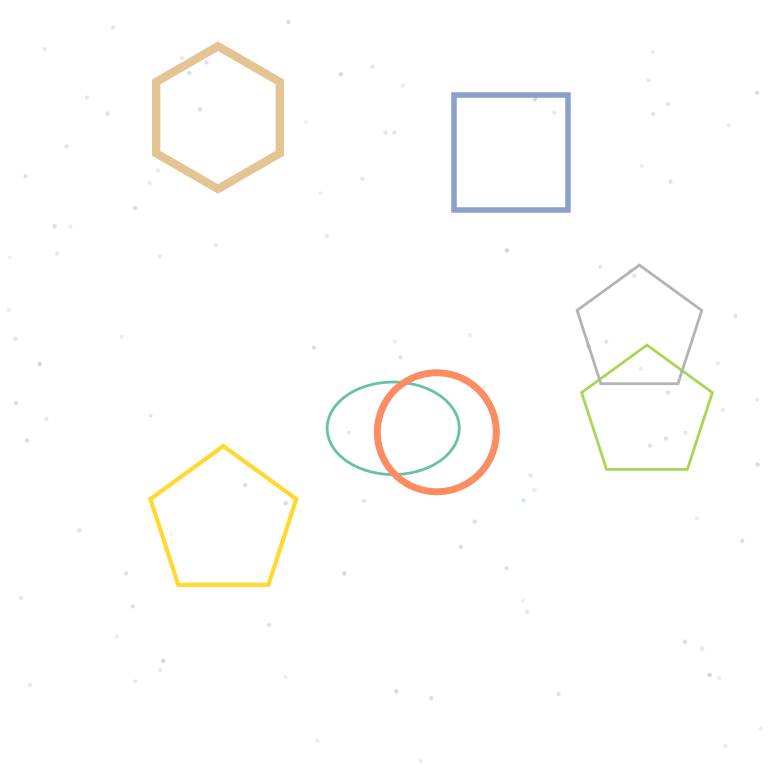[{"shape": "oval", "thickness": 1, "radius": 0.43, "center": [0.511, 0.444]}, {"shape": "circle", "thickness": 2.5, "radius": 0.39, "center": [0.567, 0.439]}, {"shape": "square", "thickness": 2, "radius": 0.37, "center": [0.664, 0.802]}, {"shape": "pentagon", "thickness": 1, "radius": 0.45, "center": [0.84, 0.463]}, {"shape": "pentagon", "thickness": 1.5, "radius": 0.5, "center": [0.29, 0.321]}, {"shape": "hexagon", "thickness": 3, "radius": 0.46, "center": [0.283, 0.847]}, {"shape": "pentagon", "thickness": 1, "radius": 0.43, "center": [0.83, 0.571]}]